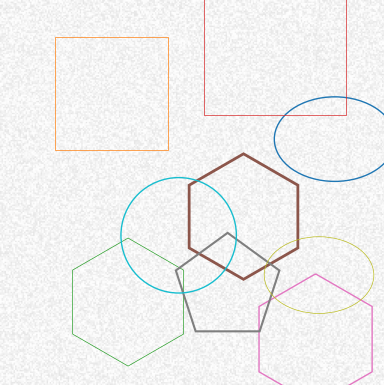[{"shape": "oval", "thickness": 1, "radius": 0.78, "center": [0.869, 0.639]}, {"shape": "square", "thickness": 0.5, "radius": 0.73, "center": [0.29, 0.756]}, {"shape": "hexagon", "thickness": 0.5, "radius": 0.83, "center": [0.333, 0.215]}, {"shape": "square", "thickness": 0.5, "radius": 0.92, "center": [0.715, 0.885]}, {"shape": "hexagon", "thickness": 2, "radius": 0.82, "center": [0.633, 0.437]}, {"shape": "hexagon", "thickness": 1, "radius": 0.85, "center": [0.82, 0.119]}, {"shape": "pentagon", "thickness": 1.5, "radius": 0.71, "center": [0.591, 0.254]}, {"shape": "oval", "thickness": 0.5, "radius": 0.71, "center": [0.829, 0.286]}, {"shape": "circle", "thickness": 1, "radius": 0.75, "center": [0.464, 0.389]}]